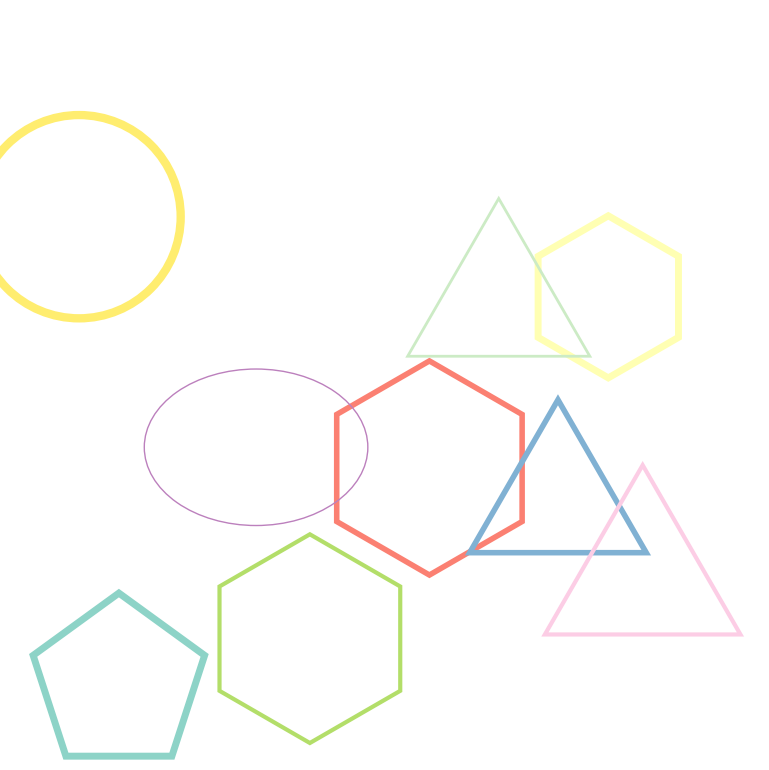[{"shape": "pentagon", "thickness": 2.5, "radius": 0.59, "center": [0.154, 0.113]}, {"shape": "hexagon", "thickness": 2.5, "radius": 0.53, "center": [0.79, 0.614]}, {"shape": "hexagon", "thickness": 2, "radius": 0.7, "center": [0.558, 0.392]}, {"shape": "triangle", "thickness": 2, "radius": 0.66, "center": [0.725, 0.348]}, {"shape": "hexagon", "thickness": 1.5, "radius": 0.68, "center": [0.402, 0.171]}, {"shape": "triangle", "thickness": 1.5, "radius": 0.73, "center": [0.835, 0.249]}, {"shape": "oval", "thickness": 0.5, "radius": 0.73, "center": [0.333, 0.419]}, {"shape": "triangle", "thickness": 1, "radius": 0.68, "center": [0.648, 0.606]}, {"shape": "circle", "thickness": 3, "radius": 0.66, "center": [0.103, 0.719]}]